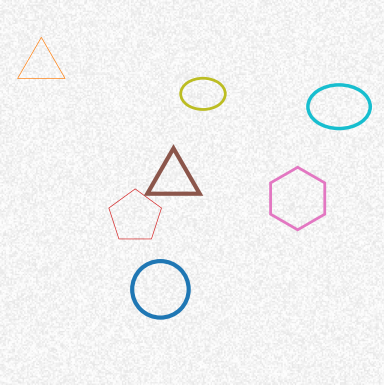[{"shape": "circle", "thickness": 3, "radius": 0.37, "center": [0.417, 0.248]}, {"shape": "triangle", "thickness": 0.5, "radius": 0.36, "center": [0.107, 0.832]}, {"shape": "pentagon", "thickness": 0.5, "radius": 0.36, "center": [0.351, 0.437]}, {"shape": "triangle", "thickness": 3, "radius": 0.39, "center": [0.451, 0.536]}, {"shape": "hexagon", "thickness": 2, "radius": 0.41, "center": [0.773, 0.484]}, {"shape": "oval", "thickness": 2, "radius": 0.29, "center": [0.527, 0.756]}, {"shape": "oval", "thickness": 2.5, "radius": 0.4, "center": [0.881, 0.723]}]